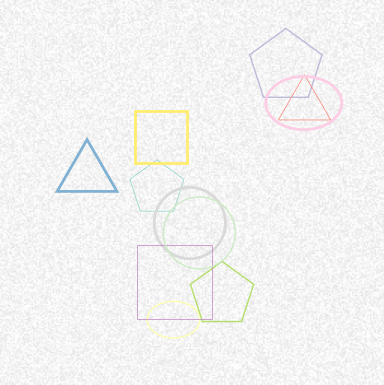[{"shape": "pentagon", "thickness": 0.5, "radius": 0.37, "center": [0.408, 0.511]}, {"shape": "oval", "thickness": 1, "radius": 0.34, "center": [0.451, 0.17]}, {"shape": "pentagon", "thickness": 1, "radius": 0.49, "center": [0.743, 0.827]}, {"shape": "triangle", "thickness": 0.5, "radius": 0.39, "center": [0.791, 0.728]}, {"shape": "triangle", "thickness": 2, "radius": 0.45, "center": [0.226, 0.548]}, {"shape": "pentagon", "thickness": 1, "radius": 0.43, "center": [0.577, 0.235]}, {"shape": "oval", "thickness": 2, "radius": 0.49, "center": [0.789, 0.732]}, {"shape": "circle", "thickness": 2, "radius": 0.46, "center": [0.493, 0.421]}, {"shape": "square", "thickness": 0.5, "radius": 0.49, "center": [0.454, 0.268]}, {"shape": "circle", "thickness": 1, "radius": 0.47, "center": [0.518, 0.395]}, {"shape": "square", "thickness": 2, "radius": 0.34, "center": [0.418, 0.645]}]